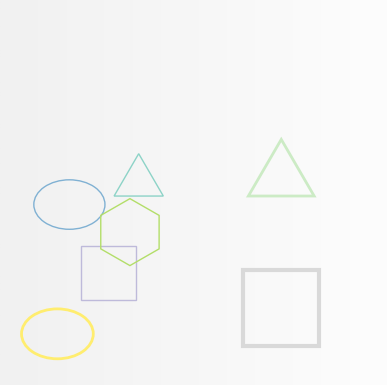[{"shape": "triangle", "thickness": 1, "radius": 0.37, "center": [0.358, 0.527]}, {"shape": "square", "thickness": 1, "radius": 0.35, "center": [0.28, 0.291]}, {"shape": "oval", "thickness": 1, "radius": 0.46, "center": [0.179, 0.469]}, {"shape": "hexagon", "thickness": 1, "radius": 0.43, "center": [0.335, 0.397]}, {"shape": "square", "thickness": 3, "radius": 0.49, "center": [0.725, 0.2]}, {"shape": "triangle", "thickness": 2, "radius": 0.49, "center": [0.726, 0.54]}, {"shape": "oval", "thickness": 2, "radius": 0.46, "center": [0.148, 0.133]}]